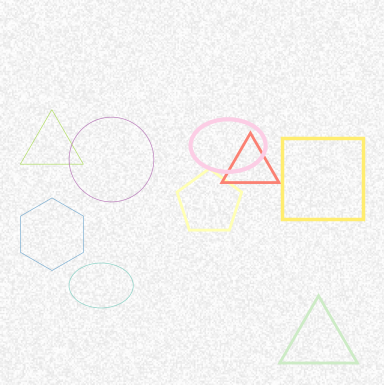[{"shape": "oval", "thickness": 0.5, "radius": 0.42, "center": [0.263, 0.258]}, {"shape": "pentagon", "thickness": 2, "radius": 0.44, "center": [0.544, 0.474]}, {"shape": "triangle", "thickness": 2, "radius": 0.43, "center": [0.65, 0.569]}, {"shape": "hexagon", "thickness": 0.5, "radius": 0.47, "center": [0.135, 0.392]}, {"shape": "triangle", "thickness": 0.5, "radius": 0.47, "center": [0.135, 0.621]}, {"shape": "oval", "thickness": 3, "radius": 0.49, "center": [0.592, 0.622]}, {"shape": "circle", "thickness": 0.5, "radius": 0.55, "center": [0.29, 0.586]}, {"shape": "triangle", "thickness": 2, "radius": 0.58, "center": [0.827, 0.115]}, {"shape": "square", "thickness": 2.5, "radius": 0.53, "center": [0.837, 0.535]}]